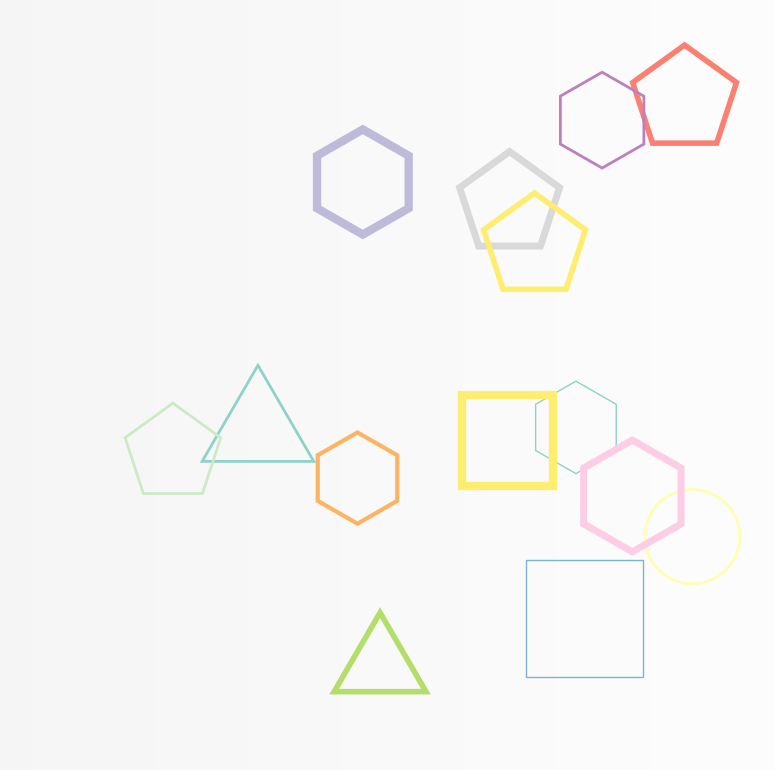[{"shape": "hexagon", "thickness": 0.5, "radius": 0.3, "center": [0.743, 0.445]}, {"shape": "triangle", "thickness": 1, "radius": 0.42, "center": [0.333, 0.442]}, {"shape": "circle", "thickness": 1, "radius": 0.31, "center": [0.893, 0.303]}, {"shape": "hexagon", "thickness": 3, "radius": 0.34, "center": [0.468, 0.764]}, {"shape": "pentagon", "thickness": 2, "radius": 0.35, "center": [0.883, 0.871]}, {"shape": "square", "thickness": 0.5, "radius": 0.38, "center": [0.755, 0.197]}, {"shape": "hexagon", "thickness": 1.5, "radius": 0.3, "center": [0.461, 0.379]}, {"shape": "triangle", "thickness": 2, "radius": 0.34, "center": [0.49, 0.136]}, {"shape": "hexagon", "thickness": 2.5, "radius": 0.36, "center": [0.816, 0.356]}, {"shape": "pentagon", "thickness": 2.5, "radius": 0.34, "center": [0.658, 0.735]}, {"shape": "hexagon", "thickness": 1, "radius": 0.31, "center": [0.777, 0.844]}, {"shape": "pentagon", "thickness": 1, "radius": 0.32, "center": [0.223, 0.412]}, {"shape": "square", "thickness": 3, "radius": 0.3, "center": [0.655, 0.428]}, {"shape": "pentagon", "thickness": 2, "radius": 0.35, "center": [0.69, 0.68]}]